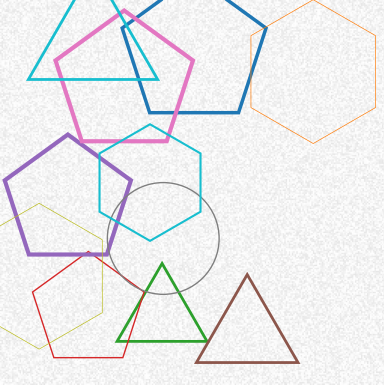[{"shape": "pentagon", "thickness": 2.5, "radius": 0.98, "center": [0.504, 0.866]}, {"shape": "hexagon", "thickness": 0.5, "radius": 0.93, "center": [0.814, 0.814]}, {"shape": "triangle", "thickness": 2, "radius": 0.67, "center": [0.421, 0.181]}, {"shape": "pentagon", "thickness": 1, "radius": 0.76, "center": [0.229, 0.194]}, {"shape": "pentagon", "thickness": 3, "radius": 0.86, "center": [0.176, 0.478]}, {"shape": "triangle", "thickness": 2, "radius": 0.76, "center": [0.642, 0.134]}, {"shape": "pentagon", "thickness": 3, "radius": 0.94, "center": [0.323, 0.785]}, {"shape": "circle", "thickness": 1, "radius": 0.73, "center": [0.424, 0.381]}, {"shape": "hexagon", "thickness": 0.5, "radius": 0.95, "center": [0.102, 0.283]}, {"shape": "triangle", "thickness": 2, "radius": 0.97, "center": [0.242, 0.891]}, {"shape": "hexagon", "thickness": 1.5, "radius": 0.76, "center": [0.39, 0.526]}]